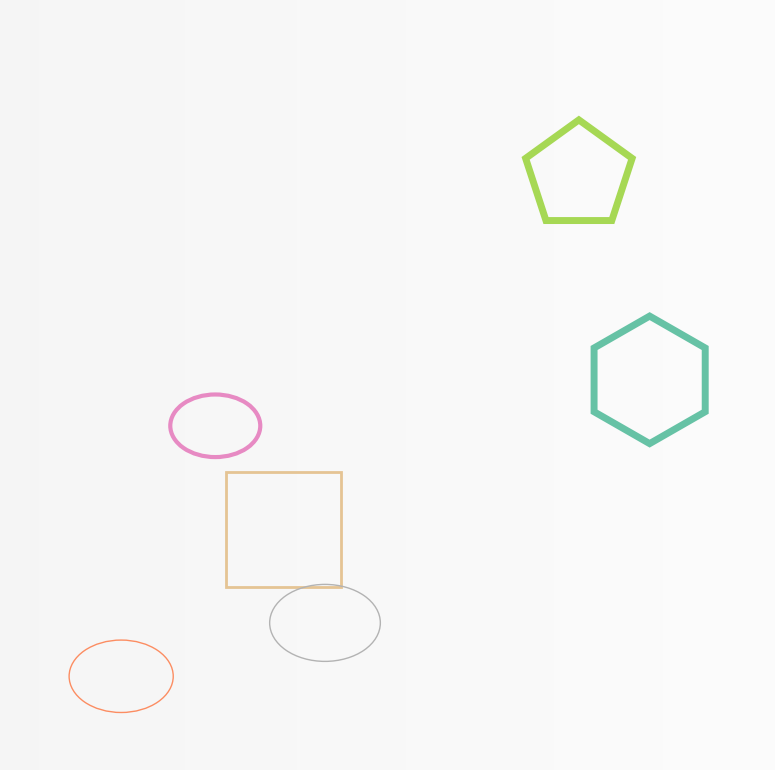[{"shape": "hexagon", "thickness": 2.5, "radius": 0.41, "center": [0.838, 0.507]}, {"shape": "oval", "thickness": 0.5, "radius": 0.34, "center": [0.156, 0.122]}, {"shape": "oval", "thickness": 1.5, "radius": 0.29, "center": [0.278, 0.447]}, {"shape": "pentagon", "thickness": 2.5, "radius": 0.36, "center": [0.747, 0.772]}, {"shape": "square", "thickness": 1, "radius": 0.37, "center": [0.366, 0.312]}, {"shape": "oval", "thickness": 0.5, "radius": 0.36, "center": [0.419, 0.191]}]